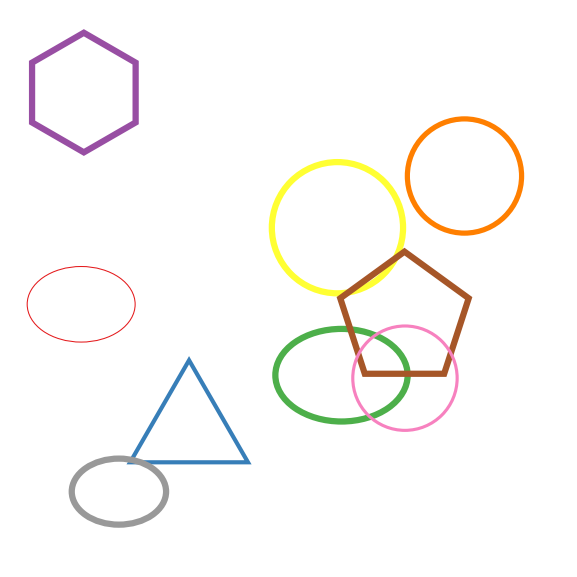[{"shape": "oval", "thickness": 0.5, "radius": 0.47, "center": [0.141, 0.472]}, {"shape": "triangle", "thickness": 2, "radius": 0.59, "center": [0.327, 0.258]}, {"shape": "oval", "thickness": 3, "radius": 0.57, "center": [0.591, 0.349]}, {"shape": "hexagon", "thickness": 3, "radius": 0.52, "center": [0.145, 0.839]}, {"shape": "circle", "thickness": 2.5, "radius": 0.49, "center": [0.804, 0.694]}, {"shape": "circle", "thickness": 3, "radius": 0.57, "center": [0.584, 0.605]}, {"shape": "pentagon", "thickness": 3, "radius": 0.58, "center": [0.7, 0.447]}, {"shape": "circle", "thickness": 1.5, "radius": 0.45, "center": [0.701, 0.344]}, {"shape": "oval", "thickness": 3, "radius": 0.41, "center": [0.206, 0.148]}]